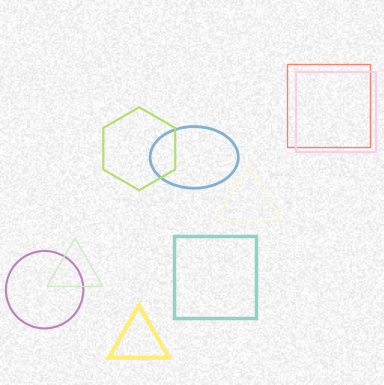[{"shape": "square", "thickness": 2.5, "radius": 0.53, "center": [0.558, 0.28]}, {"shape": "triangle", "thickness": 0.5, "radius": 0.5, "center": [0.645, 0.478]}, {"shape": "square", "thickness": 1, "radius": 0.54, "center": [0.854, 0.726]}, {"shape": "oval", "thickness": 2, "radius": 0.57, "center": [0.504, 0.591]}, {"shape": "hexagon", "thickness": 1.5, "radius": 0.54, "center": [0.362, 0.614]}, {"shape": "square", "thickness": 1.5, "radius": 0.52, "center": [0.872, 0.71]}, {"shape": "circle", "thickness": 1.5, "radius": 0.5, "center": [0.116, 0.248]}, {"shape": "triangle", "thickness": 1, "radius": 0.42, "center": [0.195, 0.298]}, {"shape": "triangle", "thickness": 3, "radius": 0.45, "center": [0.361, 0.116]}]